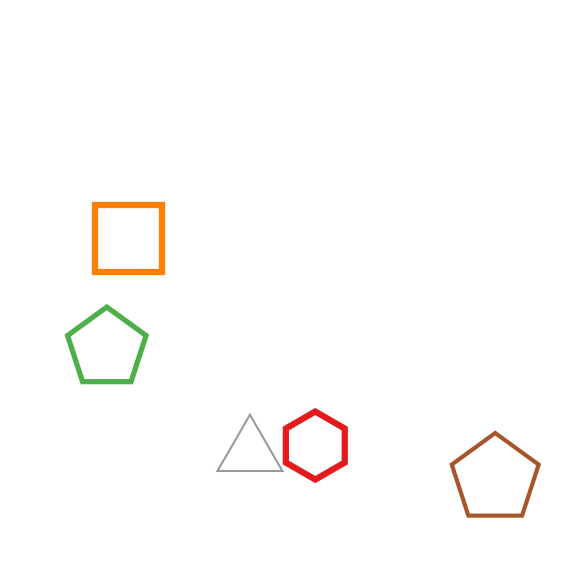[{"shape": "hexagon", "thickness": 3, "radius": 0.29, "center": [0.546, 0.228]}, {"shape": "pentagon", "thickness": 2.5, "radius": 0.36, "center": [0.185, 0.396]}, {"shape": "square", "thickness": 3, "radius": 0.29, "center": [0.222, 0.586]}, {"shape": "pentagon", "thickness": 2, "radius": 0.4, "center": [0.858, 0.17]}, {"shape": "triangle", "thickness": 1, "radius": 0.32, "center": [0.433, 0.216]}]